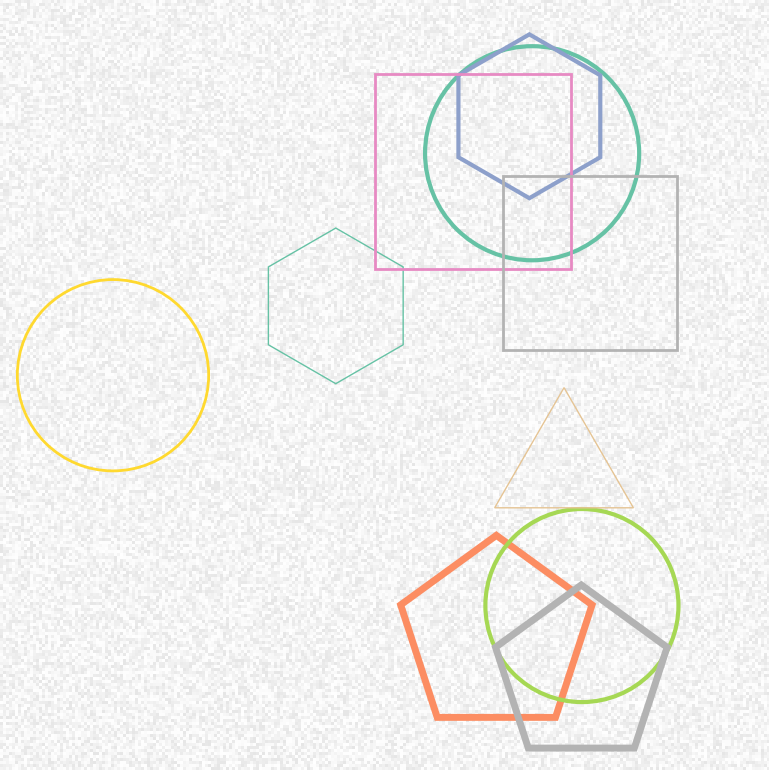[{"shape": "circle", "thickness": 1.5, "radius": 0.7, "center": [0.691, 0.801]}, {"shape": "hexagon", "thickness": 0.5, "radius": 0.51, "center": [0.436, 0.603]}, {"shape": "pentagon", "thickness": 2.5, "radius": 0.65, "center": [0.645, 0.174]}, {"shape": "hexagon", "thickness": 1.5, "radius": 0.53, "center": [0.687, 0.849]}, {"shape": "square", "thickness": 1, "radius": 0.64, "center": [0.614, 0.777]}, {"shape": "circle", "thickness": 1.5, "radius": 0.63, "center": [0.756, 0.214]}, {"shape": "circle", "thickness": 1, "radius": 0.62, "center": [0.147, 0.513]}, {"shape": "triangle", "thickness": 0.5, "radius": 0.52, "center": [0.733, 0.393]}, {"shape": "square", "thickness": 1, "radius": 0.57, "center": [0.766, 0.658]}, {"shape": "pentagon", "thickness": 2.5, "radius": 0.59, "center": [0.755, 0.123]}]